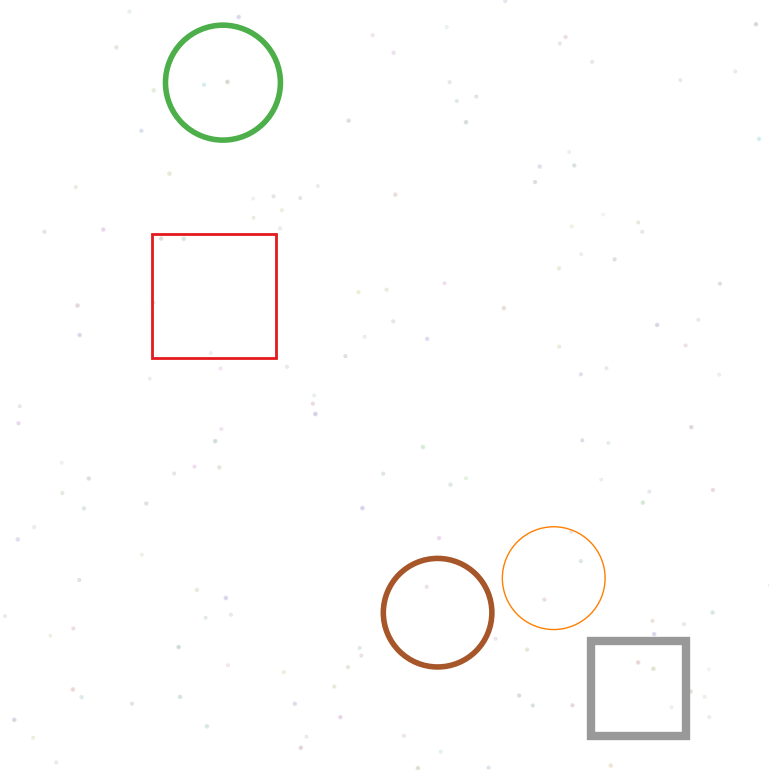[{"shape": "square", "thickness": 1, "radius": 0.4, "center": [0.278, 0.615]}, {"shape": "circle", "thickness": 2, "radius": 0.37, "center": [0.29, 0.893]}, {"shape": "circle", "thickness": 0.5, "radius": 0.33, "center": [0.719, 0.249]}, {"shape": "circle", "thickness": 2, "radius": 0.35, "center": [0.568, 0.204]}, {"shape": "square", "thickness": 3, "radius": 0.31, "center": [0.83, 0.105]}]